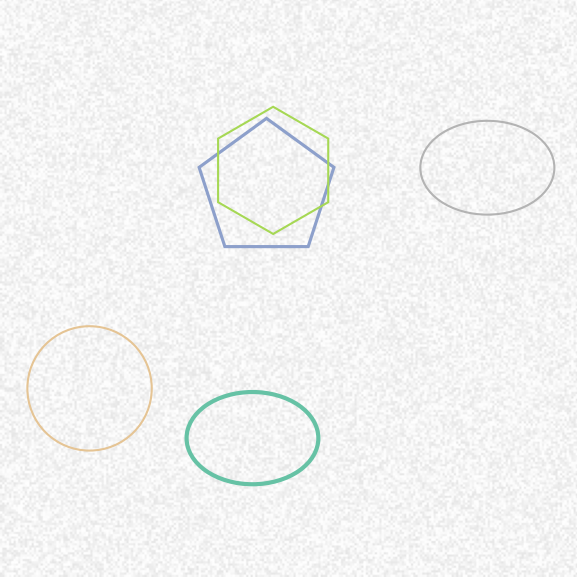[{"shape": "oval", "thickness": 2, "radius": 0.57, "center": [0.437, 0.24]}, {"shape": "pentagon", "thickness": 1.5, "radius": 0.61, "center": [0.462, 0.671]}, {"shape": "hexagon", "thickness": 1, "radius": 0.55, "center": [0.473, 0.704]}, {"shape": "circle", "thickness": 1, "radius": 0.54, "center": [0.155, 0.327]}, {"shape": "oval", "thickness": 1, "radius": 0.58, "center": [0.844, 0.709]}]